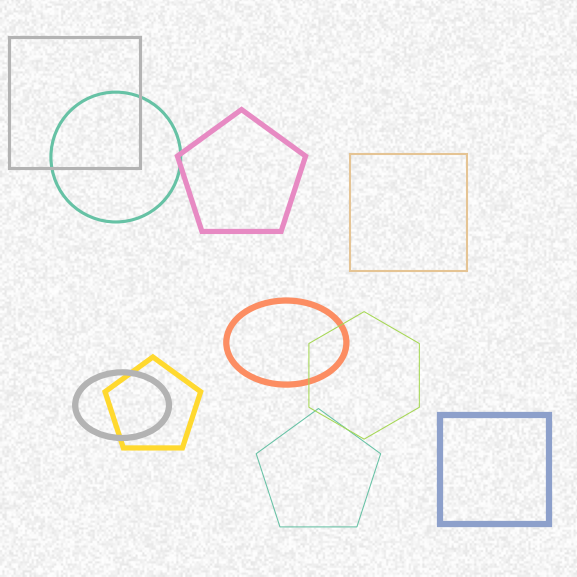[{"shape": "circle", "thickness": 1.5, "radius": 0.56, "center": [0.201, 0.727]}, {"shape": "pentagon", "thickness": 0.5, "radius": 0.57, "center": [0.551, 0.178]}, {"shape": "oval", "thickness": 3, "radius": 0.52, "center": [0.496, 0.406]}, {"shape": "square", "thickness": 3, "radius": 0.47, "center": [0.856, 0.185]}, {"shape": "pentagon", "thickness": 2.5, "radius": 0.58, "center": [0.418, 0.693]}, {"shape": "hexagon", "thickness": 0.5, "radius": 0.55, "center": [0.631, 0.349]}, {"shape": "pentagon", "thickness": 2.5, "radius": 0.44, "center": [0.265, 0.294]}, {"shape": "square", "thickness": 1, "radius": 0.51, "center": [0.707, 0.631]}, {"shape": "square", "thickness": 1.5, "radius": 0.57, "center": [0.129, 0.822]}, {"shape": "oval", "thickness": 3, "radius": 0.41, "center": [0.211, 0.298]}]